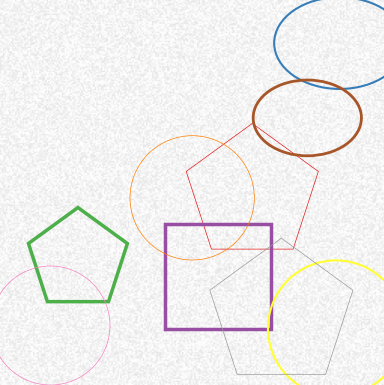[{"shape": "pentagon", "thickness": 0.5, "radius": 0.9, "center": [0.655, 0.499]}, {"shape": "oval", "thickness": 1.5, "radius": 0.85, "center": [0.882, 0.888]}, {"shape": "pentagon", "thickness": 2.5, "radius": 0.68, "center": [0.202, 0.326]}, {"shape": "square", "thickness": 2.5, "radius": 0.68, "center": [0.567, 0.281]}, {"shape": "circle", "thickness": 0.5, "radius": 0.81, "center": [0.499, 0.486]}, {"shape": "circle", "thickness": 1.5, "radius": 0.88, "center": [0.872, 0.147]}, {"shape": "oval", "thickness": 2, "radius": 0.7, "center": [0.798, 0.694]}, {"shape": "circle", "thickness": 0.5, "radius": 0.77, "center": [0.131, 0.155]}, {"shape": "pentagon", "thickness": 0.5, "radius": 0.98, "center": [0.731, 0.186]}]